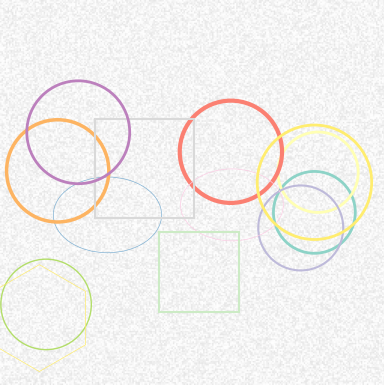[{"shape": "circle", "thickness": 2, "radius": 0.53, "center": [0.817, 0.448]}, {"shape": "circle", "thickness": 2, "radius": 0.52, "center": [0.826, 0.553]}, {"shape": "circle", "thickness": 1.5, "radius": 0.55, "center": [0.781, 0.408]}, {"shape": "circle", "thickness": 3, "radius": 0.66, "center": [0.6, 0.606]}, {"shape": "oval", "thickness": 0.5, "radius": 0.7, "center": [0.279, 0.442]}, {"shape": "circle", "thickness": 2.5, "radius": 0.66, "center": [0.15, 0.556]}, {"shape": "circle", "thickness": 1, "radius": 0.59, "center": [0.12, 0.209]}, {"shape": "oval", "thickness": 0.5, "radius": 0.67, "center": [0.602, 0.468]}, {"shape": "square", "thickness": 1.5, "radius": 0.64, "center": [0.376, 0.562]}, {"shape": "circle", "thickness": 2, "radius": 0.67, "center": [0.203, 0.656]}, {"shape": "square", "thickness": 1.5, "radius": 0.52, "center": [0.518, 0.294]}, {"shape": "circle", "thickness": 2, "radius": 0.74, "center": [0.817, 0.527]}, {"shape": "hexagon", "thickness": 0.5, "radius": 0.69, "center": [0.102, 0.174]}]